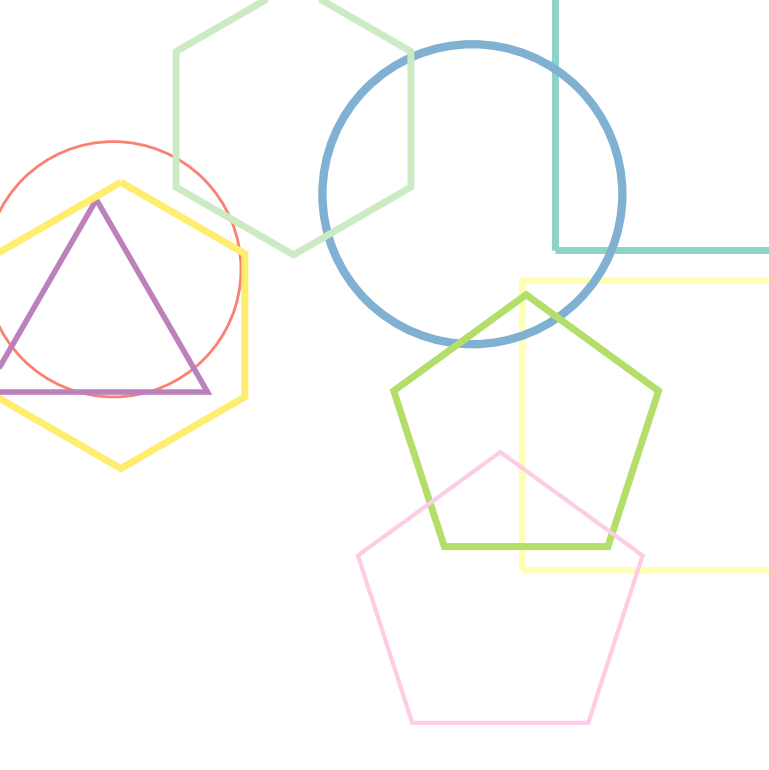[{"shape": "square", "thickness": 2.5, "radius": 0.88, "center": [0.896, 0.851]}, {"shape": "square", "thickness": 2.5, "radius": 0.94, "center": [0.867, 0.448]}, {"shape": "circle", "thickness": 1, "radius": 0.83, "center": [0.147, 0.65]}, {"shape": "circle", "thickness": 3, "radius": 0.97, "center": [0.613, 0.748]}, {"shape": "pentagon", "thickness": 2.5, "radius": 0.9, "center": [0.683, 0.436]}, {"shape": "pentagon", "thickness": 1.5, "radius": 0.97, "center": [0.65, 0.219]}, {"shape": "triangle", "thickness": 2, "radius": 0.83, "center": [0.125, 0.574]}, {"shape": "hexagon", "thickness": 2.5, "radius": 0.88, "center": [0.381, 0.845]}, {"shape": "hexagon", "thickness": 2.5, "radius": 0.93, "center": [0.157, 0.577]}]